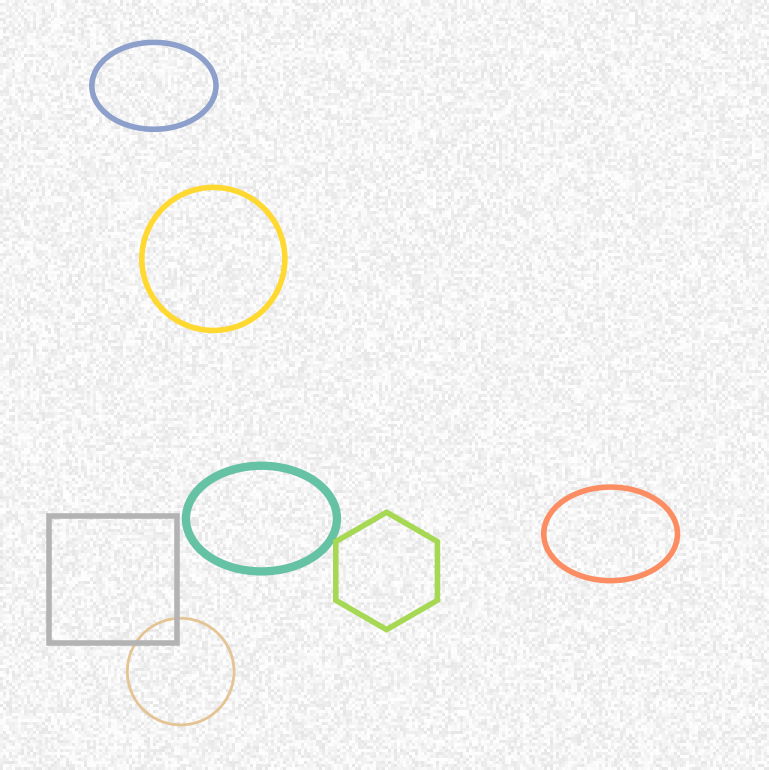[{"shape": "oval", "thickness": 3, "radius": 0.49, "center": [0.34, 0.327]}, {"shape": "oval", "thickness": 2, "radius": 0.43, "center": [0.793, 0.307]}, {"shape": "oval", "thickness": 2, "radius": 0.4, "center": [0.2, 0.889]}, {"shape": "hexagon", "thickness": 2, "radius": 0.38, "center": [0.502, 0.259]}, {"shape": "circle", "thickness": 2, "radius": 0.46, "center": [0.277, 0.664]}, {"shape": "circle", "thickness": 1, "radius": 0.35, "center": [0.235, 0.128]}, {"shape": "square", "thickness": 2, "radius": 0.41, "center": [0.147, 0.247]}]